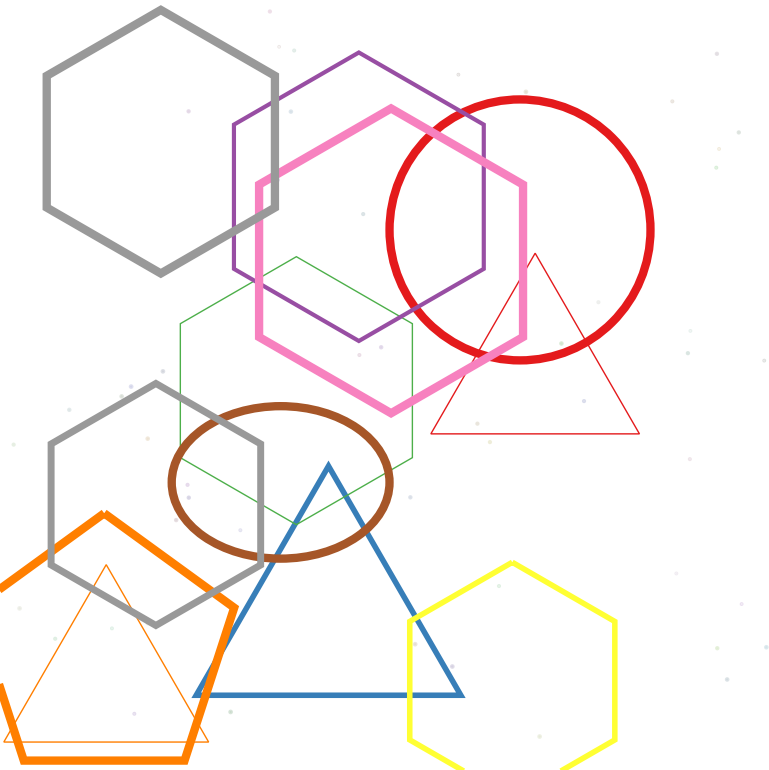[{"shape": "triangle", "thickness": 0.5, "radius": 0.78, "center": [0.695, 0.515]}, {"shape": "circle", "thickness": 3, "radius": 0.85, "center": [0.675, 0.701]}, {"shape": "triangle", "thickness": 2, "radius": 0.99, "center": [0.427, 0.196]}, {"shape": "hexagon", "thickness": 0.5, "radius": 0.87, "center": [0.385, 0.493]}, {"shape": "hexagon", "thickness": 1.5, "radius": 0.94, "center": [0.466, 0.744]}, {"shape": "triangle", "thickness": 0.5, "radius": 0.77, "center": [0.138, 0.113]}, {"shape": "pentagon", "thickness": 3, "radius": 0.89, "center": [0.135, 0.156]}, {"shape": "hexagon", "thickness": 2, "radius": 0.77, "center": [0.665, 0.116]}, {"shape": "oval", "thickness": 3, "radius": 0.71, "center": [0.364, 0.374]}, {"shape": "hexagon", "thickness": 3, "radius": 0.99, "center": [0.508, 0.661]}, {"shape": "hexagon", "thickness": 2.5, "radius": 0.79, "center": [0.202, 0.345]}, {"shape": "hexagon", "thickness": 3, "radius": 0.86, "center": [0.209, 0.816]}]